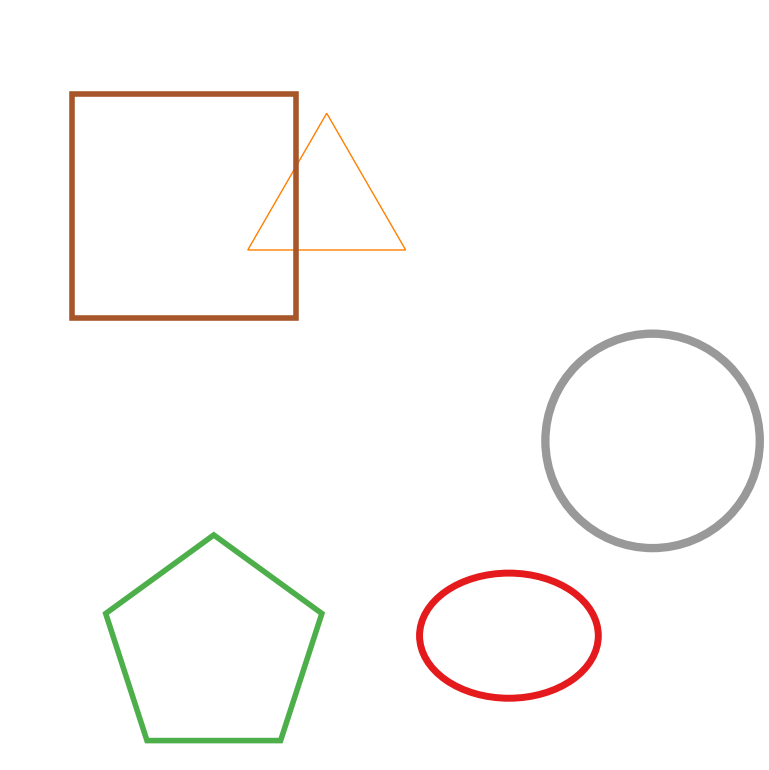[{"shape": "oval", "thickness": 2.5, "radius": 0.58, "center": [0.661, 0.174]}, {"shape": "pentagon", "thickness": 2, "radius": 0.74, "center": [0.278, 0.158]}, {"shape": "triangle", "thickness": 0.5, "radius": 0.59, "center": [0.424, 0.735]}, {"shape": "square", "thickness": 2, "radius": 0.73, "center": [0.239, 0.732]}, {"shape": "circle", "thickness": 3, "radius": 0.7, "center": [0.848, 0.427]}]